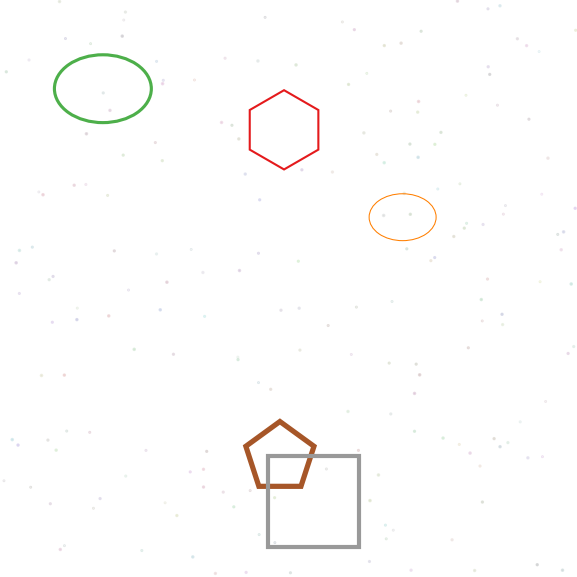[{"shape": "hexagon", "thickness": 1, "radius": 0.34, "center": [0.492, 0.774]}, {"shape": "oval", "thickness": 1.5, "radius": 0.42, "center": [0.178, 0.846]}, {"shape": "oval", "thickness": 0.5, "radius": 0.29, "center": [0.697, 0.623]}, {"shape": "pentagon", "thickness": 2.5, "radius": 0.31, "center": [0.485, 0.207]}, {"shape": "square", "thickness": 2, "radius": 0.4, "center": [0.543, 0.131]}]